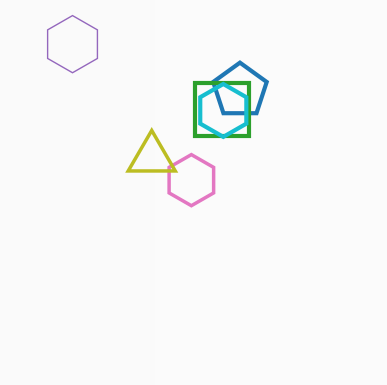[{"shape": "pentagon", "thickness": 3, "radius": 0.36, "center": [0.619, 0.765]}, {"shape": "square", "thickness": 3, "radius": 0.35, "center": [0.573, 0.715]}, {"shape": "hexagon", "thickness": 1, "radius": 0.37, "center": [0.187, 0.885]}, {"shape": "hexagon", "thickness": 2.5, "radius": 0.33, "center": [0.494, 0.532]}, {"shape": "triangle", "thickness": 2.5, "radius": 0.35, "center": [0.392, 0.591]}, {"shape": "hexagon", "thickness": 3, "radius": 0.34, "center": [0.576, 0.713]}]